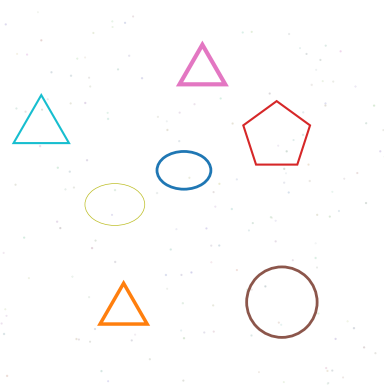[{"shape": "oval", "thickness": 2, "radius": 0.35, "center": [0.478, 0.558]}, {"shape": "triangle", "thickness": 2.5, "radius": 0.35, "center": [0.321, 0.194]}, {"shape": "pentagon", "thickness": 1.5, "radius": 0.46, "center": [0.719, 0.646]}, {"shape": "circle", "thickness": 2, "radius": 0.46, "center": [0.732, 0.215]}, {"shape": "triangle", "thickness": 3, "radius": 0.34, "center": [0.526, 0.815]}, {"shape": "oval", "thickness": 0.5, "radius": 0.39, "center": [0.298, 0.469]}, {"shape": "triangle", "thickness": 1.5, "radius": 0.42, "center": [0.107, 0.67]}]